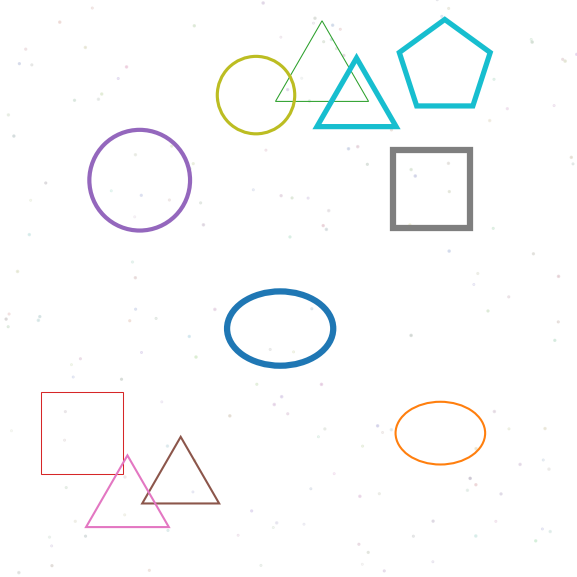[{"shape": "oval", "thickness": 3, "radius": 0.46, "center": [0.485, 0.43]}, {"shape": "oval", "thickness": 1, "radius": 0.39, "center": [0.763, 0.249]}, {"shape": "triangle", "thickness": 0.5, "radius": 0.47, "center": [0.558, 0.87]}, {"shape": "square", "thickness": 0.5, "radius": 0.35, "center": [0.142, 0.25]}, {"shape": "circle", "thickness": 2, "radius": 0.44, "center": [0.242, 0.687]}, {"shape": "triangle", "thickness": 1, "radius": 0.38, "center": [0.313, 0.166]}, {"shape": "triangle", "thickness": 1, "radius": 0.41, "center": [0.221, 0.128]}, {"shape": "square", "thickness": 3, "radius": 0.33, "center": [0.747, 0.672]}, {"shape": "circle", "thickness": 1.5, "radius": 0.34, "center": [0.443, 0.834]}, {"shape": "triangle", "thickness": 2.5, "radius": 0.4, "center": [0.617, 0.819]}, {"shape": "pentagon", "thickness": 2.5, "radius": 0.41, "center": [0.77, 0.883]}]